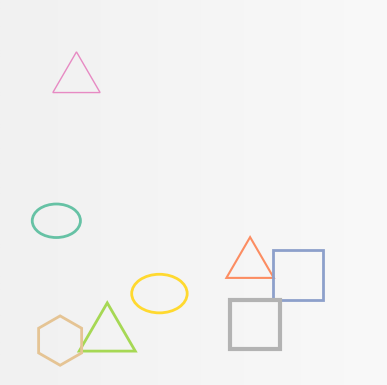[{"shape": "oval", "thickness": 2, "radius": 0.31, "center": [0.145, 0.427]}, {"shape": "triangle", "thickness": 1.5, "radius": 0.35, "center": [0.645, 0.313]}, {"shape": "square", "thickness": 2, "radius": 0.33, "center": [0.769, 0.285]}, {"shape": "triangle", "thickness": 1, "radius": 0.35, "center": [0.197, 0.795]}, {"shape": "triangle", "thickness": 2, "radius": 0.42, "center": [0.277, 0.13]}, {"shape": "oval", "thickness": 2, "radius": 0.36, "center": [0.411, 0.237]}, {"shape": "hexagon", "thickness": 2, "radius": 0.32, "center": [0.155, 0.115]}, {"shape": "square", "thickness": 3, "radius": 0.32, "center": [0.658, 0.158]}]